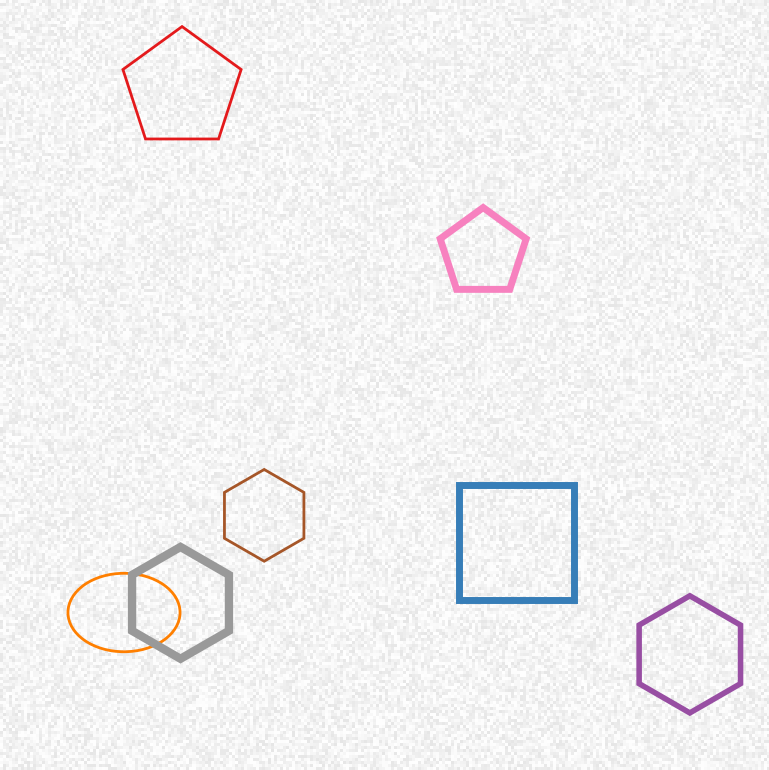[{"shape": "pentagon", "thickness": 1, "radius": 0.4, "center": [0.236, 0.885]}, {"shape": "square", "thickness": 2.5, "radius": 0.37, "center": [0.671, 0.295]}, {"shape": "hexagon", "thickness": 2, "radius": 0.38, "center": [0.896, 0.15]}, {"shape": "oval", "thickness": 1, "radius": 0.36, "center": [0.161, 0.205]}, {"shape": "hexagon", "thickness": 1, "radius": 0.3, "center": [0.343, 0.331]}, {"shape": "pentagon", "thickness": 2.5, "radius": 0.29, "center": [0.627, 0.672]}, {"shape": "hexagon", "thickness": 3, "radius": 0.36, "center": [0.234, 0.217]}]